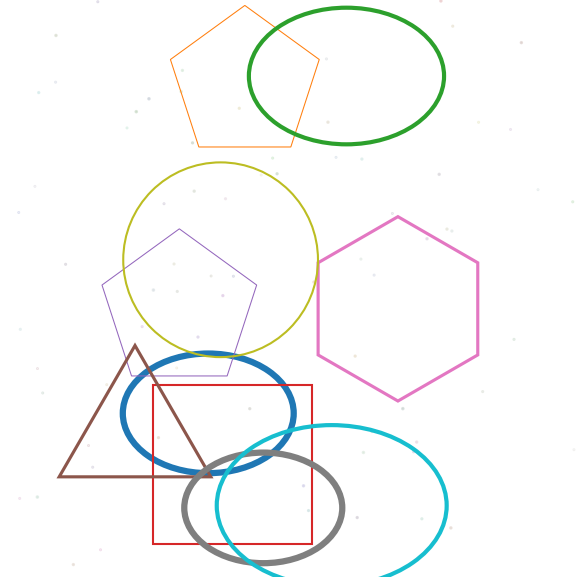[{"shape": "oval", "thickness": 3, "radius": 0.74, "center": [0.361, 0.283]}, {"shape": "pentagon", "thickness": 0.5, "radius": 0.68, "center": [0.424, 0.854]}, {"shape": "oval", "thickness": 2, "radius": 0.84, "center": [0.6, 0.868]}, {"shape": "square", "thickness": 1, "radius": 0.69, "center": [0.403, 0.195]}, {"shape": "pentagon", "thickness": 0.5, "radius": 0.7, "center": [0.311, 0.462]}, {"shape": "triangle", "thickness": 1.5, "radius": 0.76, "center": [0.234, 0.249]}, {"shape": "hexagon", "thickness": 1.5, "radius": 0.8, "center": [0.689, 0.464]}, {"shape": "oval", "thickness": 3, "radius": 0.68, "center": [0.456, 0.12]}, {"shape": "circle", "thickness": 1, "radius": 0.84, "center": [0.382, 0.549]}, {"shape": "oval", "thickness": 2, "radius": 1.0, "center": [0.574, 0.124]}]